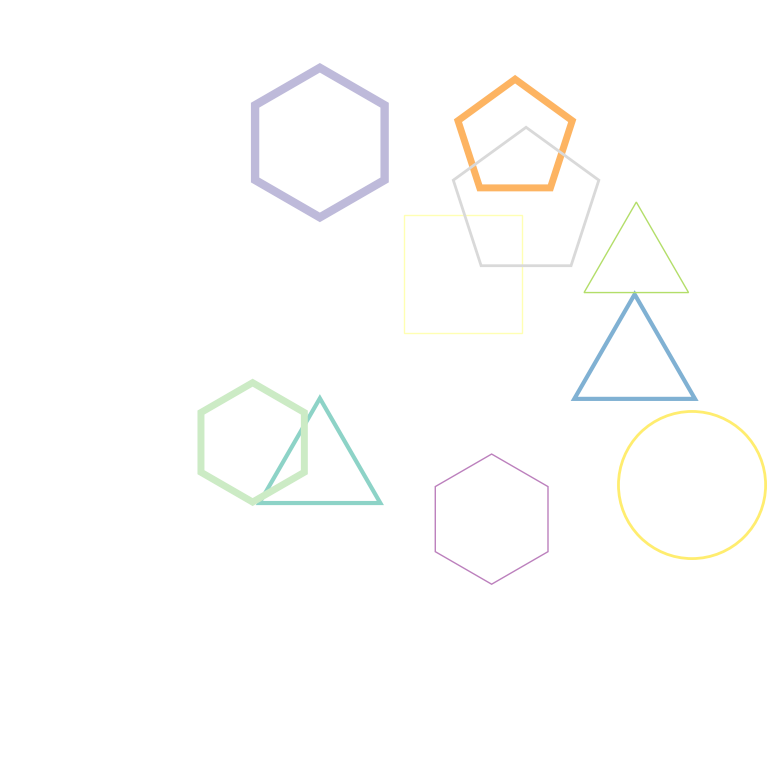[{"shape": "triangle", "thickness": 1.5, "radius": 0.45, "center": [0.415, 0.392]}, {"shape": "square", "thickness": 0.5, "radius": 0.38, "center": [0.601, 0.644]}, {"shape": "hexagon", "thickness": 3, "radius": 0.49, "center": [0.415, 0.815]}, {"shape": "triangle", "thickness": 1.5, "radius": 0.45, "center": [0.824, 0.527]}, {"shape": "pentagon", "thickness": 2.5, "radius": 0.39, "center": [0.669, 0.819]}, {"shape": "triangle", "thickness": 0.5, "radius": 0.39, "center": [0.826, 0.659]}, {"shape": "pentagon", "thickness": 1, "radius": 0.5, "center": [0.683, 0.735]}, {"shape": "hexagon", "thickness": 0.5, "radius": 0.42, "center": [0.638, 0.326]}, {"shape": "hexagon", "thickness": 2.5, "radius": 0.39, "center": [0.328, 0.425]}, {"shape": "circle", "thickness": 1, "radius": 0.48, "center": [0.899, 0.37]}]